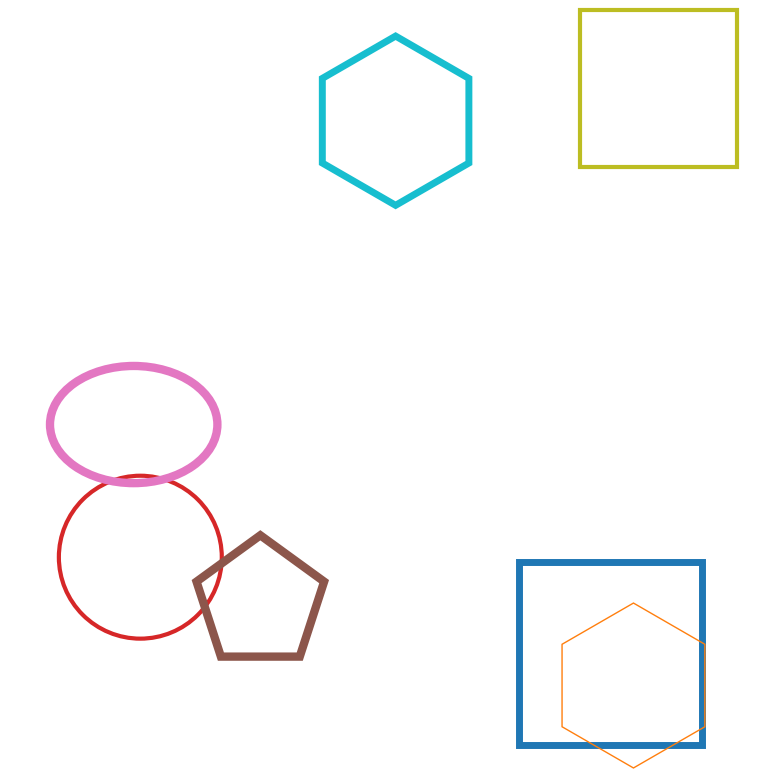[{"shape": "square", "thickness": 2.5, "radius": 0.59, "center": [0.793, 0.151]}, {"shape": "hexagon", "thickness": 0.5, "radius": 0.54, "center": [0.823, 0.11]}, {"shape": "circle", "thickness": 1.5, "radius": 0.53, "center": [0.182, 0.276]}, {"shape": "pentagon", "thickness": 3, "radius": 0.44, "center": [0.338, 0.218]}, {"shape": "oval", "thickness": 3, "radius": 0.54, "center": [0.174, 0.449]}, {"shape": "square", "thickness": 1.5, "radius": 0.51, "center": [0.855, 0.885]}, {"shape": "hexagon", "thickness": 2.5, "radius": 0.55, "center": [0.514, 0.843]}]